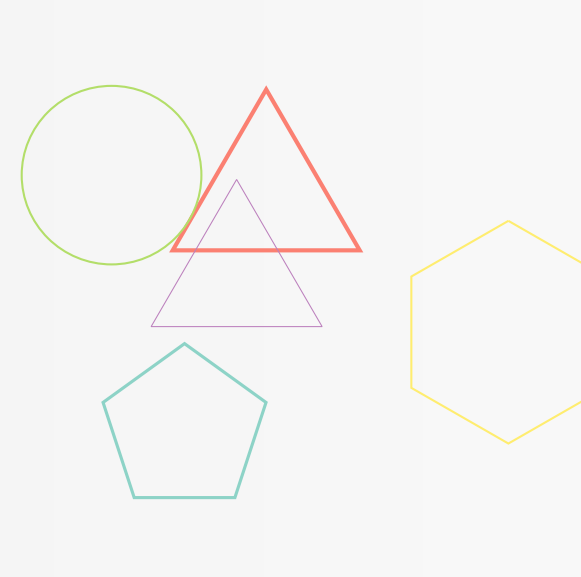[{"shape": "pentagon", "thickness": 1.5, "radius": 0.74, "center": [0.317, 0.257]}, {"shape": "triangle", "thickness": 2, "radius": 0.93, "center": [0.458, 0.659]}, {"shape": "circle", "thickness": 1, "radius": 0.77, "center": [0.192, 0.696]}, {"shape": "triangle", "thickness": 0.5, "radius": 0.85, "center": [0.407, 0.519]}, {"shape": "hexagon", "thickness": 1, "radius": 0.96, "center": [0.875, 0.424]}]